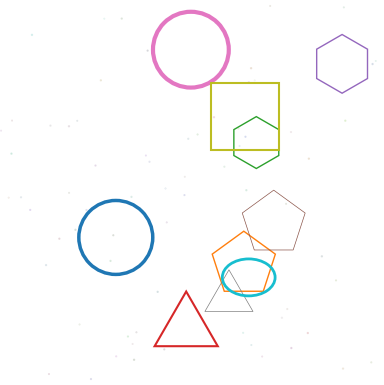[{"shape": "circle", "thickness": 2.5, "radius": 0.48, "center": [0.301, 0.383]}, {"shape": "pentagon", "thickness": 1, "radius": 0.43, "center": [0.633, 0.313]}, {"shape": "hexagon", "thickness": 1, "radius": 0.34, "center": [0.666, 0.63]}, {"shape": "triangle", "thickness": 1.5, "radius": 0.47, "center": [0.484, 0.148]}, {"shape": "hexagon", "thickness": 1, "radius": 0.38, "center": [0.889, 0.834]}, {"shape": "pentagon", "thickness": 0.5, "radius": 0.43, "center": [0.711, 0.42]}, {"shape": "circle", "thickness": 3, "radius": 0.49, "center": [0.496, 0.871]}, {"shape": "triangle", "thickness": 0.5, "radius": 0.36, "center": [0.595, 0.227]}, {"shape": "square", "thickness": 1.5, "radius": 0.44, "center": [0.636, 0.698]}, {"shape": "oval", "thickness": 2, "radius": 0.34, "center": [0.646, 0.279]}]